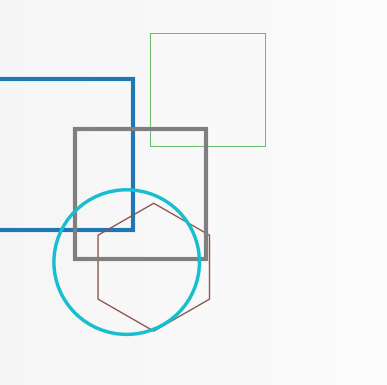[{"shape": "square", "thickness": 3, "radius": 0.98, "center": [0.148, 0.6]}, {"shape": "square", "thickness": 0.5, "radius": 0.74, "center": [0.535, 0.767]}, {"shape": "hexagon", "thickness": 1, "radius": 0.83, "center": [0.397, 0.306]}, {"shape": "square", "thickness": 3, "radius": 0.84, "center": [0.362, 0.497]}, {"shape": "circle", "thickness": 2.5, "radius": 0.94, "center": [0.327, 0.319]}]